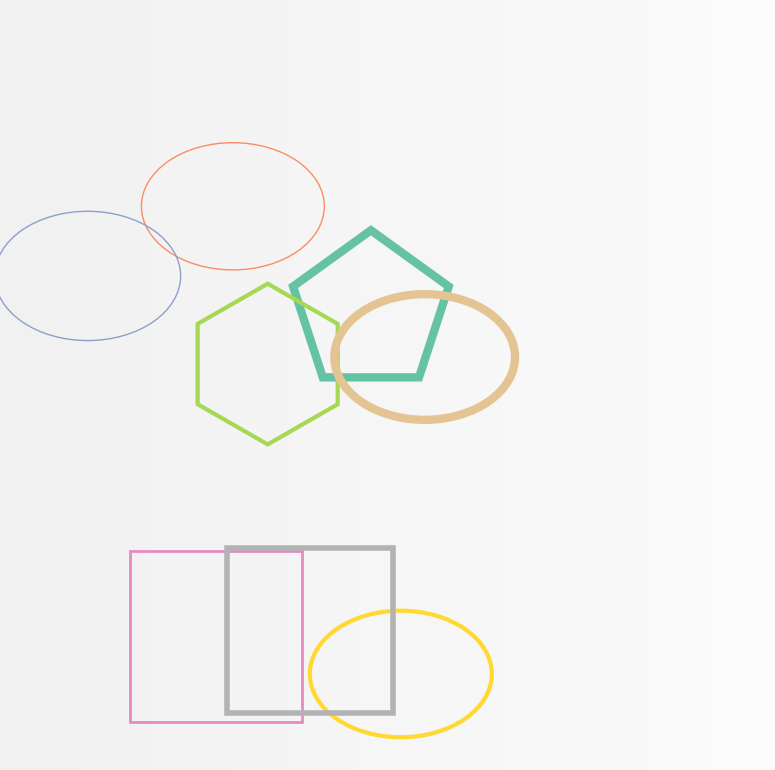[{"shape": "pentagon", "thickness": 3, "radius": 0.53, "center": [0.479, 0.595]}, {"shape": "oval", "thickness": 0.5, "radius": 0.59, "center": [0.3, 0.732]}, {"shape": "oval", "thickness": 0.5, "radius": 0.6, "center": [0.113, 0.642]}, {"shape": "square", "thickness": 1, "radius": 0.56, "center": [0.279, 0.173]}, {"shape": "hexagon", "thickness": 1.5, "radius": 0.52, "center": [0.345, 0.527]}, {"shape": "oval", "thickness": 1.5, "radius": 0.59, "center": [0.517, 0.125]}, {"shape": "oval", "thickness": 3, "radius": 0.58, "center": [0.548, 0.536]}, {"shape": "square", "thickness": 2, "radius": 0.53, "center": [0.4, 0.181]}]